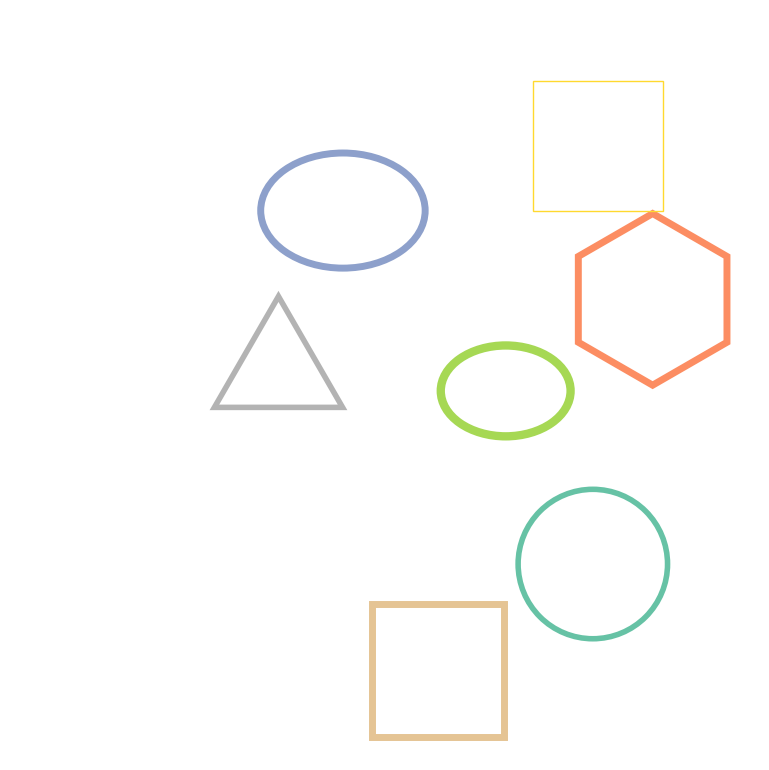[{"shape": "circle", "thickness": 2, "radius": 0.49, "center": [0.77, 0.267]}, {"shape": "hexagon", "thickness": 2.5, "radius": 0.56, "center": [0.848, 0.611]}, {"shape": "oval", "thickness": 2.5, "radius": 0.53, "center": [0.445, 0.727]}, {"shape": "oval", "thickness": 3, "radius": 0.42, "center": [0.657, 0.492]}, {"shape": "square", "thickness": 0.5, "radius": 0.42, "center": [0.777, 0.811]}, {"shape": "square", "thickness": 2.5, "radius": 0.43, "center": [0.569, 0.129]}, {"shape": "triangle", "thickness": 2, "radius": 0.48, "center": [0.362, 0.519]}]